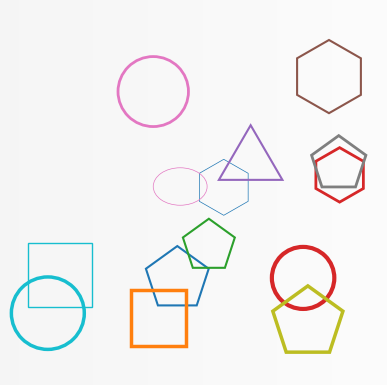[{"shape": "pentagon", "thickness": 1.5, "radius": 0.43, "center": [0.458, 0.276]}, {"shape": "hexagon", "thickness": 0.5, "radius": 0.36, "center": [0.577, 0.513]}, {"shape": "square", "thickness": 2.5, "radius": 0.36, "center": [0.409, 0.174]}, {"shape": "pentagon", "thickness": 1.5, "radius": 0.35, "center": [0.539, 0.361]}, {"shape": "hexagon", "thickness": 2, "radius": 0.35, "center": [0.876, 0.546]}, {"shape": "circle", "thickness": 3, "radius": 0.4, "center": [0.782, 0.278]}, {"shape": "triangle", "thickness": 1.5, "radius": 0.47, "center": [0.647, 0.58]}, {"shape": "hexagon", "thickness": 1.5, "radius": 0.48, "center": [0.849, 0.801]}, {"shape": "circle", "thickness": 2, "radius": 0.45, "center": [0.395, 0.762]}, {"shape": "oval", "thickness": 0.5, "radius": 0.35, "center": [0.465, 0.516]}, {"shape": "pentagon", "thickness": 2, "radius": 0.37, "center": [0.874, 0.574]}, {"shape": "pentagon", "thickness": 2.5, "radius": 0.48, "center": [0.795, 0.162]}, {"shape": "circle", "thickness": 2.5, "radius": 0.47, "center": [0.123, 0.187]}, {"shape": "square", "thickness": 1, "radius": 0.42, "center": [0.155, 0.285]}]